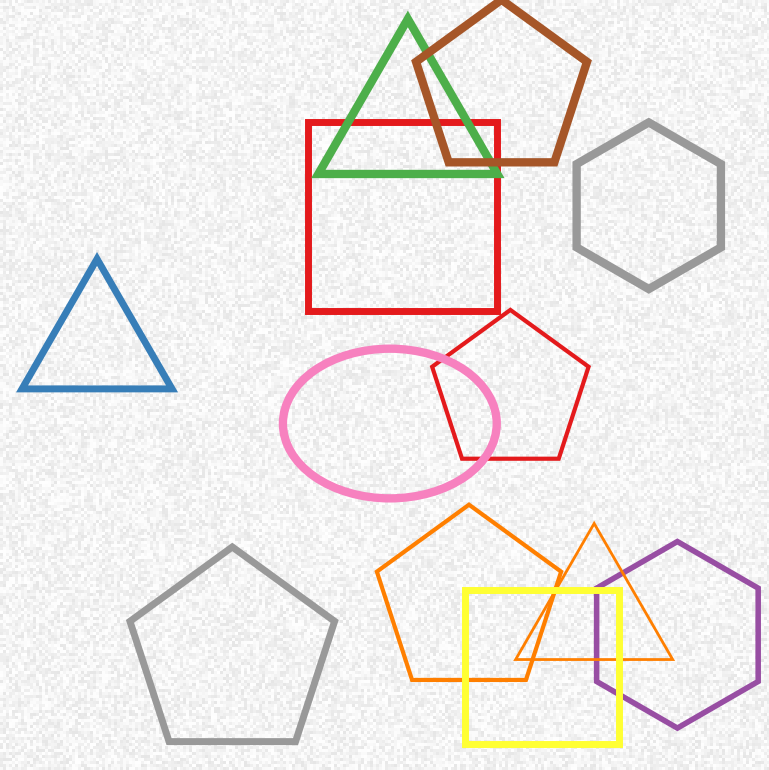[{"shape": "square", "thickness": 2.5, "radius": 0.61, "center": [0.523, 0.719]}, {"shape": "pentagon", "thickness": 1.5, "radius": 0.53, "center": [0.663, 0.491]}, {"shape": "triangle", "thickness": 2.5, "radius": 0.56, "center": [0.126, 0.551]}, {"shape": "triangle", "thickness": 3, "radius": 0.67, "center": [0.53, 0.841]}, {"shape": "hexagon", "thickness": 2, "radius": 0.61, "center": [0.88, 0.176]}, {"shape": "pentagon", "thickness": 1.5, "radius": 0.63, "center": [0.609, 0.219]}, {"shape": "triangle", "thickness": 1, "radius": 0.59, "center": [0.772, 0.202]}, {"shape": "square", "thickness": 2.5, "radius": 0.5, "center": [0.704, 0.134]}, {"shape": "pentagon", "thickness": 3, "radius": 0.58, "center": [0.651, 0.884]}, {"shape": "oval", "thickness": 3, "radius": 0.69, "center": [0.506, 0.45]}, {"shape": "pentagon", "thickness": 2.5, "radius": 0.7, "center": [0.302, 0.15]}, {"shape": "hexagon", "thickness": 3, "radius": 0.54, "center": [0.843, 0.733]}]